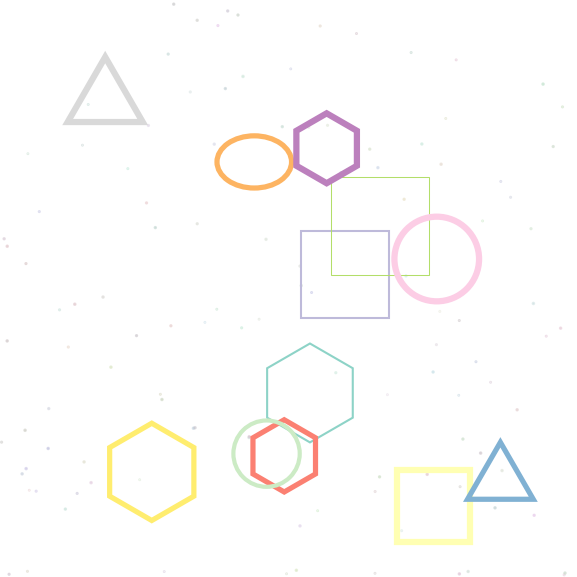[{"shape": "hexagon", "thickness": 1, "radius": 0.43, "center": [0.537, 0.319]}, {"shape": "square", "thickness": 3, "radius": 0.31, "center": [0.751, 0.123]}, {"shape": "square", "thickness": 1, "radius": 0.38, "center": [0.597, 0.524]}, {"shape": "hexagon", "thickness": 2.5, "radius": 0.31, "center": [0.492, 0.21]}, {"shape": "triangle", "thickness": 2.5, "radius": 0.33, "center": [0.866, 0.167]}, {"shape": "oval", "thickness": 2.5, "radius": 0.32, "center": [0.44, 0.719]}, {"shape": "square", "thickness": 0.5, "radius": 0.43, "center": [0.658, 0.608]}, {"shape": "circle", "thickness": 3, "radius": 0.37, "center": [0.756, 0.551]}, {"shape": "triangle", "thickness": 3, "radius": 0.38, "center": [0.182, 0.825]}, {"shape": "hexagon", "thickness": 3, "radius": 0.3, "center": [0.566, 0.742]}, {"shape": "circle", "thickness": 2, "radius": 0.29, "center": [0.462, 0.214]}, {"shape": "hexagon", "thickness": 2.5, "radius": 0.42, "center": [0.263, 0.182]}]